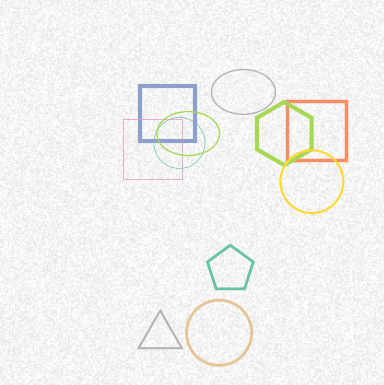[{"shape": "circle", "thickness": 0.5, "radius": 0.33, "center": [0.466, 0.629]}, {"shape": "pentagon", "thickness": 2, "radius": 0.31, "center": [0.598, 0.3]}, {"shape": "square", "thickness": 2.5, "radius": 0.39, "center": [0.822, 0.661]}, {"shape": "square", "thickness": 3, "radius": 0.36, "center": [0.435, 0.705]}, {"shape": "square", "thickness": 0.5, "radius": 0.39, "center": [0.395, 0.613]}, {"shape": "oval", "thickness": 1, "radius": 0.41, "center": [0.489, 0.653]}, {"shape": "hexagon", "thickness": 3, "radius": 0.41, "center": [0.738, 0.653]}, {"shape": "circle", "thickness": 1.5, "radius": 0.41, "center": [0.81, 0.528]}, {"shape": "circle", "thickness": 2, "radius": 0.42, "center": [0.569, 0.136]}, {"shape": "triangle", "thickness": 1.5, "radius": 0.33, "center": [0.416, 0.128]}, {"shape": "oval", "thickness": 1, "radius": 0.42, "center": [0.632, 0.761]}]